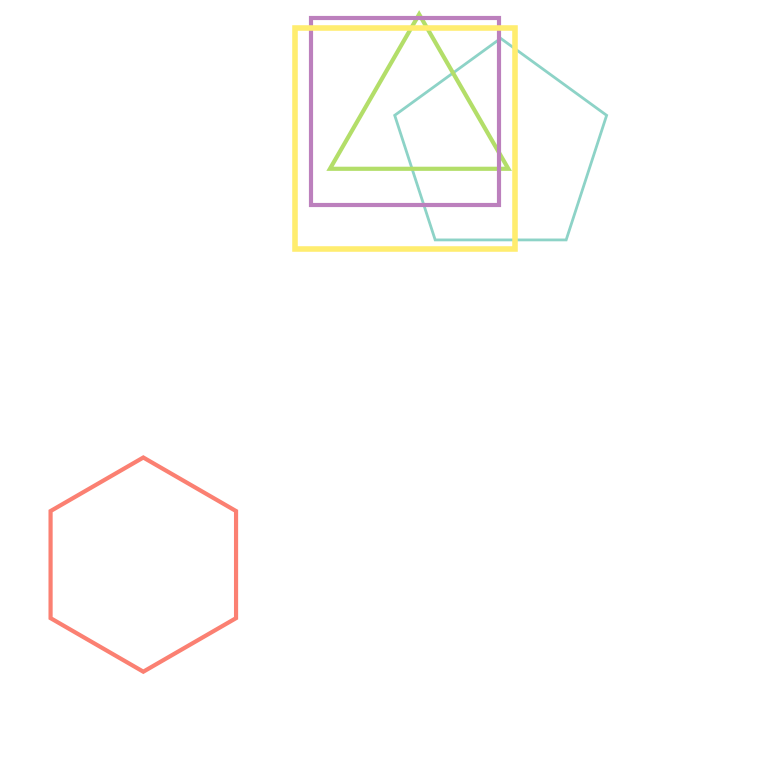[{"shape": "pentagon", "thickness": 1, "radius": 0.72, "center": [0.65, 0.805]}, {"shape": "hexagon", "thickness": 1.5, "radius": 0.7, "center": [0.186, 0.267]}, {"shape": "triangle", "thickness": 1.5, "radius": 0.67, "center": [0.544, 0.848]}, {"shape": "square", "thickness": 1.5, "radius": 0.61, "center": [0.526, 0.855]}, {"shape": "square", "thickness": 2, "radius": 0.72, "center": [0.526, 0.82]}]